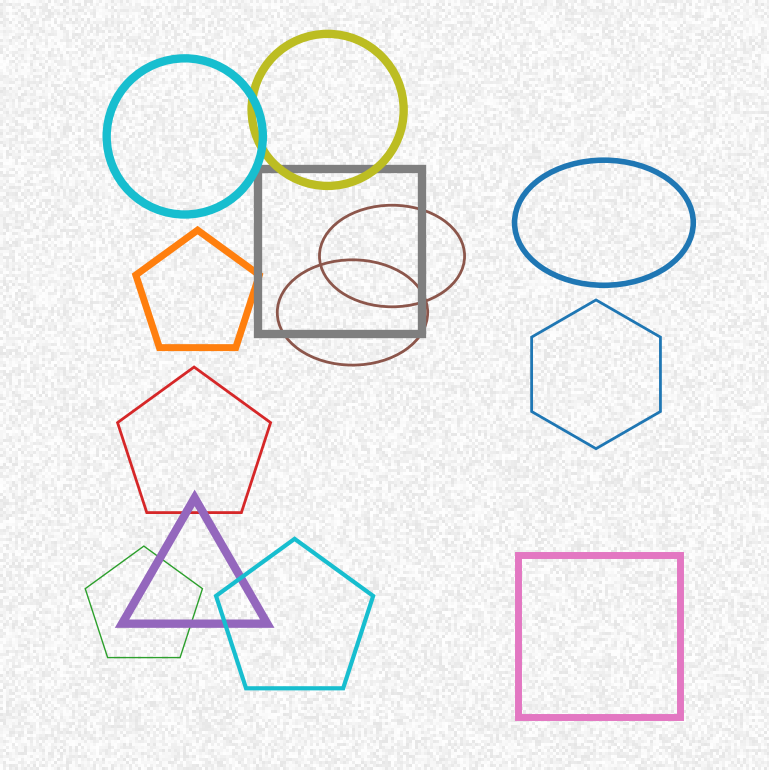[{"shape": "oval", "thickness": 2, "radius": 0.58, "center": [0.784, 0.711]}, {"shape": "hexagon", "thickness": 1, "radius": 0.48, "center": [0.774, 0.514]}, {"shape": "pentagon", "thickness": 2.5, "radius": 0.42, "center": [0.257, 0.617]}, {"shape": "pentagon", "thickness": 0.5, "radius": 0.4, "center": [0.187, 0.211]}, {"shape": "pentagon", "thickness": 1, "radius": 0.52, "center": [0.252, 0.419]}, {"shape": "triangle", "thickness": 3, "radius": 0.54, "center": [0.253, 0.244]}, {"shape": "oval", "thickness": 1, "radius": 0.49, "center": [0.458, 0.594]}, {"shape": "oval", "thickness": 1, "radius": 0.47, "center": [0.509, 0.668]}, {"shape": "square", "thickness": 2.5, "radius": 0.53, "center": [0.778, 0.174]}, {"shape": "square", "thickness": 3, "radius": 0.53, "center": [0.442, 0.673]}, {"shape": "circle", "thickness": 3, "radius": 0.49, "center": [0.426, 0.857]}, {"shape": "pentagon", "thickness": 1.5, "radius": 0.54, "center": [0.383, 0.193]}, {"shape": "circle", "thickness": 3, "radius": 0.51, "center": [0.24, 0.823]}]